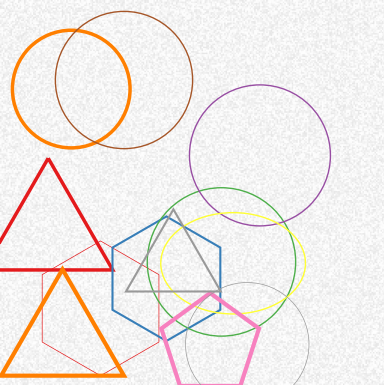[{"shape": "hexagon", "thickness": 0.5, "radius": 0.88, "center": [0.261, 0.199]}, {"shape": "triangle", "thickness": 2.5, "radius": 0.97, "center": [0.125, 0.396]}, {"shape": "hexagon", "thickness": 1.5, "radius": 0.81, "center": [0.432, 0.276]}, {"shape": "circle", "thickness": 1, "radius": 0.96, "center": [0.575, 0.32]}, {"shape": "circle", "thickness": 1, "radius": 0.92, "center": [0.675, 0.596]}, {"shape": "triangle", "thickness": 3, "radius": 0.92, "center": [0.162, 0.116]}, {"shape": "circle", "thickness": 2.5, "radius": 0.76, "center": [0.185, 0.769]}, {"shape": "oval", "thickness": 1, "radius": 0.94, "center": [0.605, 0.316]}, {"shape": "circle", "thickness": 1, "radius": 0.89, "center": [0.322, 0.792]}, {"shape": "pentagon", "thickness": 3, "radius": 0.67, "center": [0.546, 0.105]}, {"shape": "circle", "thickness": 0.5, "radius": 0.8, "center": [0.642, 0.106]}, {"shape": "triangle", "thickness": 1.5, "radius": 0.71, "center": [0.45, 0.314]}]